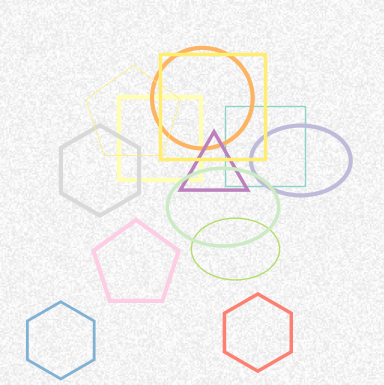[{"shape": "square", "thickness": 1, "radius": 0.52, "center": [0.688, 0.62]}, {"shape": "square", "thickness": 3, "radius": 0.54, "center": [0.415, 0.641]}, {"shape": "oval", "thickness": 3, "radius": 0.65, "center": [0.781, 0.583]}, {"shape": "hexagon", "thickness": 2.5, "radius": 0.5, "center": [0.67, 0.136]}, {"shape": "hexagon", "thickness": 2, "radius": 0.5, "center": [0.158, 0.116]}, {"shape": "circle", "thickness": 3, "radius": 0.65, "center": [0.526, 0.745]}, {"shape": "oval", "thickness": 1, "radius": 0.57, "center": [0.612, 0.353]}, {"shape": "pentagon", "thickness": 3, "radius": 0.58, "center": [0.353, 0.313]}, {"shape": "hexagon", "thickness": 3, "radius": 0.59, "center": [0.26, 0.557]}, {"shape": "triangle", "thickness": 2.5, "radius": 0.5, "center": [0.556, 0.557]}, {"shape": "oval", "thickness": 2.5, "radius": 0.72, "center": [0.579, 0.462]}, {"shape": "pentagon", "thickness": 0.5, "radius": 0.65, "center": [0.346, 0.701]}, {"shape": "square", "thickness": 2.5, "radius": 0.68, "center": [0.552, 0.722]}]